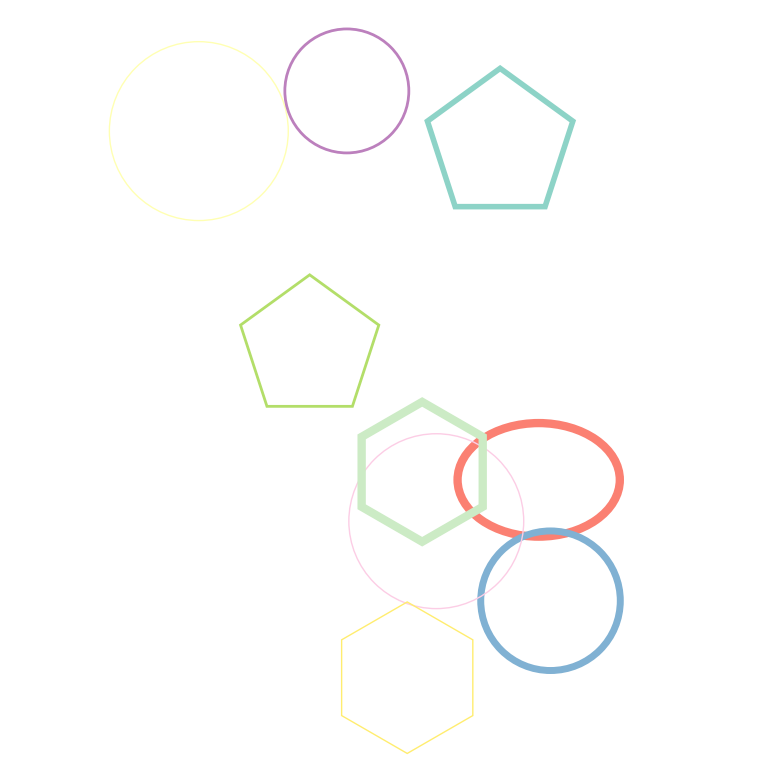[{"shape": "pentagon", "thickness": 2, "radius": 0.5, "center": [0.65, 0.812]}, {"shape": "circle", "thickness": 0.5, "radius": 0.58, "center": [0.258, 0.83]}, {"shape": "oval", "thickness": 3, "radius": 0.53, "center": [0.7, 0.377]}, {"shape": "circle", "thickness": 2.5, "radius": 0.45, "center": [0.715, 0.22]}, {"shape": "pentagon", "thickness": 1, "radius": 0.47, "center": [0.402, 0.549]}, {"shape": "circle", "thickness": 0.5, "radius": 0.57, "center": [0.567, 0.323]}, {"shape": "circle", "thickness": 1, "radius": 0.4, "center": [0.45, 0.882]}, {"shape": "hexagon", "thickness": 3, "radius": 0.45, "center": [0.548, 0.387]}, {"shape": "hexagon", "thickness": 0.5, "radius": 0.49, "center": [0.529, 0.12]}]